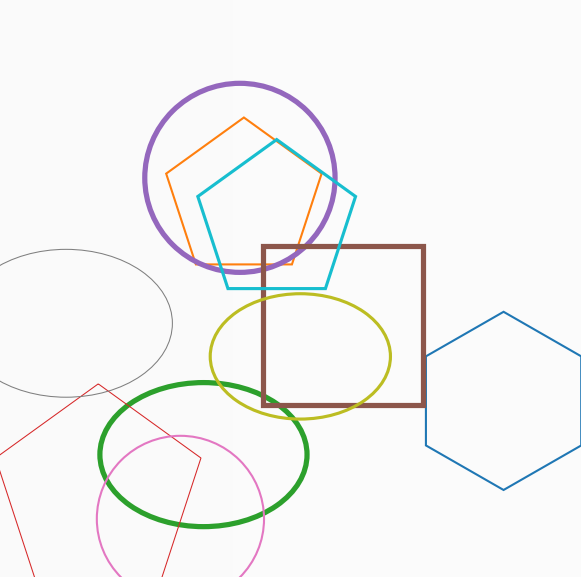[{"shape": "hexagon", "thickness": 1, "radius": 0.77, "center": [0.866, 0.305]}, {"shape": "pentagon", "thickness": 1, "radius": 0.7, "center": [0.42, 0.655]}, {"shape": "oval", "thickness": 2.5, "radius": 0.89, "center": [0.35, 0.212]}, {"shape": "pentagon", "thickness": 0.5, "radius": 0.93, "center": [0.169, 0.149]}, {"shape": "circle", "thickness": 2.5, "radius": 0.82, "center": [0.413, 0.691]}, {"shape": "square", "thickness": 2.5, "radius": 0.69, "center": [0.59, 0.435]}, {"shape": "circle", "thickness": 1, "radius": 0.72, "center": [0.31, 0.101]}, {"shape": "oval", "thickness": 0.5, "radius": 0.91, "center": [0.114, 0.439]}, {"shape": "oval", "thickness": 1.5, "radius": 0.78, "center": [0.517, 0.382]}, {"shape": "pentagon", "thickness": 1.5, "radius": 0.71, "center": [0.476, 0.615]}]